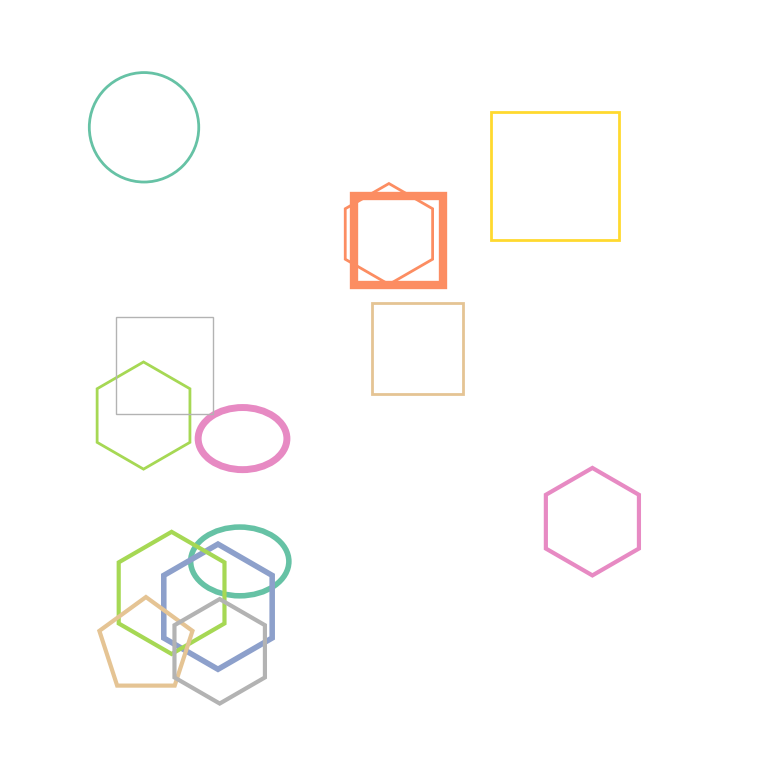[{"shape": "oval", "thickness": 2, "radius": 0.32, "center": [0.311, 0.271]}, {"shape": "circle", "thickness": 1, "radius": 0.36, "center": [0.187, 0.835]}, {"shape": "square", "thickness": 3, "radius": 0.29, "center": [0.518, 0.688]}, {"shape": "hexagon", "thickness": 1, "radius": 0.33, "center": [0.505, 0.696]}, {"shape": "hexagon", "thickness": 2, "radius": 0.41, "center": [0.283, 0.212]}, {"shape": "hexagon", "thickness": 1.5, "radius": 0.35, "center": [0.769, 0.323]}, {"shape": "oval", "thickness": 2.5, "radius": 0.29, "center": [0.315, 0.43]}, {"shape": "hexagon", "thickness": 1, "radius": 0.35, "center": [0.186, 0.46]}, {"shape": "hexagon", "thickness": 1.5, "radius": 0.4, "center": [0.223, 0.23]}, {"shape": "square", "thickness": 1, "radius": 0.42, "center": [0.72, 0.772]}, {"shape": "square", "thickness": 1, "radius": 0.3, "center": [0.542, 0.548]}, {"shape": "pentagon", "thickness": 1.5, "radius": 0.32, "center": [0.19, 0.161]}, {"shape": "hexagon", "thickness": 1.5, "radius": 0.34, "center": [0.285, 0.154]}, {"shape": "square", "thickness": 0.5, "radius": 0.32, "center": [0.214, 0.526]}]